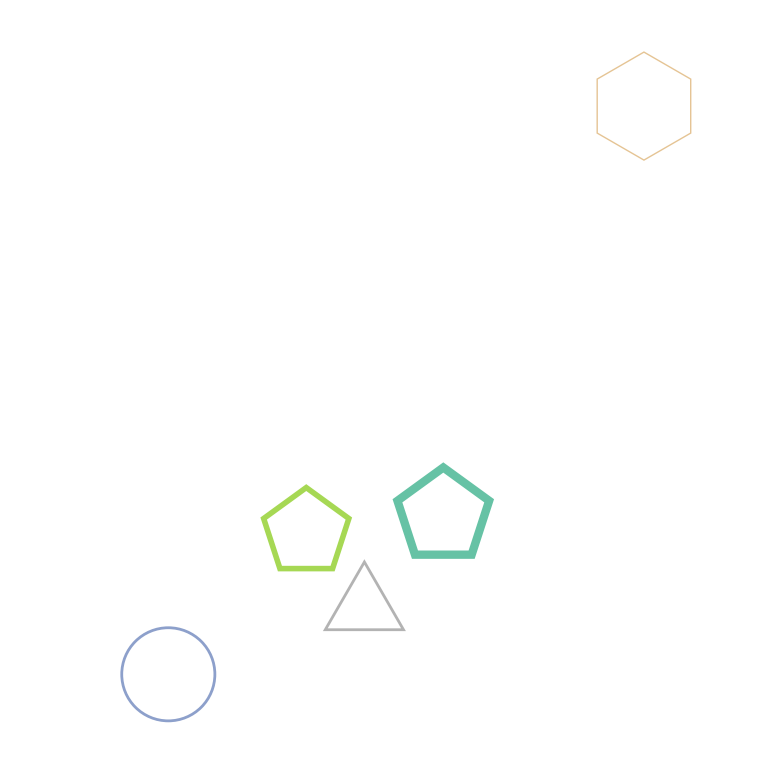[{"shape": "pentagon", "thickness": 3, "radius": 0.31, "center": [0.576, 0.33]}, {"shape": "circle", "thickness": 1, "radius": 0.3, "center": [0.219, 0.124]}, {"shape": "pentagon", "thickness": 2, "radius": 0.29, "center": [0.398, 0.309]}, {"shape": "hexagon", "thickness": 0.5, "radius": 0.35, "center": [0.836, 0.862]}, {"shape": "triangle", "thickness": 1, "radius": 0.29, "center": [0.473, 0.212]}]